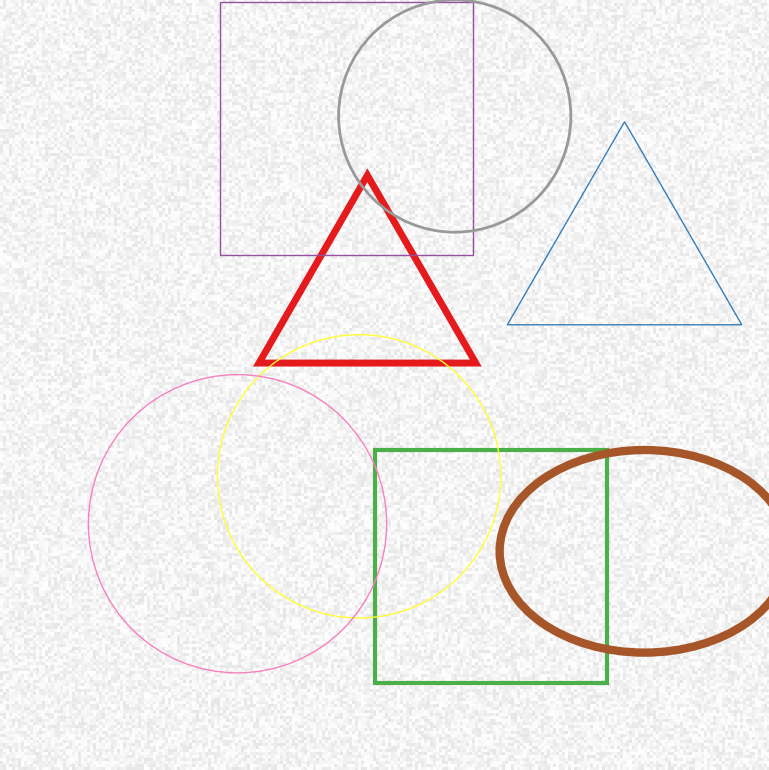[{"shape": "triangle", "thickness": 2.5, "radius": 0.81, "center": [0.477, 0.61]}, {"shape": "triangle", "thickness": 0.5, "radius": 0.88, "center": [0.811, 0.666]}, {"shape": "square", "thickness": 1.5, "radius": 0.75, "center": [0.637, 0.264]}, {"shape": "square", "thickness": 0.5, "radius": 0.82, "center": [0.45, 0.834]}, {"shape": "circle", "thickness": 0.5, "radius": 0.92, "center": [0.466, 0.381]}, {"shape": "oval", "thickness": 3, "radius": 0.94, "center": [0.837, 0.284]}, {"shape": "circle", "thickness": 0.5, "radius": 0.97, "center": [0.308, 0.32]}, {"shape": "circle", "thickness": 1, "radius": 0.75, "center": [0.591, 0.849]}]